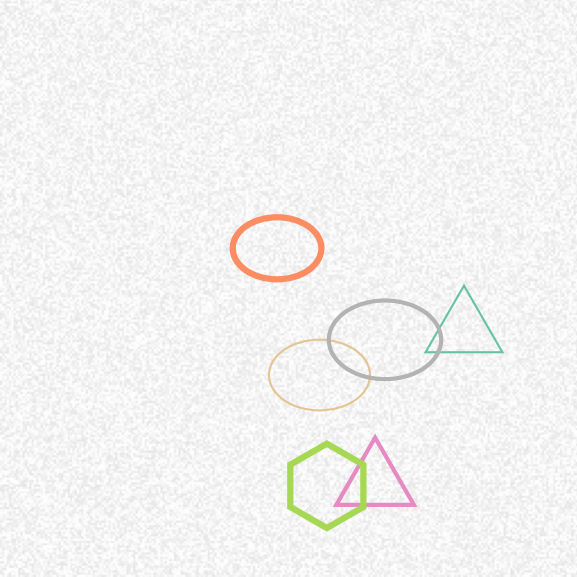[{"shape": "triangle", "thickness": 1, "radius": 0.38, "center": [0.803, 0.428]}, {"shape": "oval", "thickness": 3, "radius": 0.38, "center": [0.48, 0.569]}, {"shape": "triangle", "thickness": 2, "radius": 0.39, "center": [0.65, 0.164]}, {"shape": "hexagon", "thickness": 3, "radius": 0.37, "center": [0.566, 0.158]}, {"shape": "oval", "thickness": 1, "radius": 0.44, "center": [0.553, 0.35]}, {"shape": "oval", "thickness": 2, "radius": 0.49, "center": [0.667, 0.411]}]